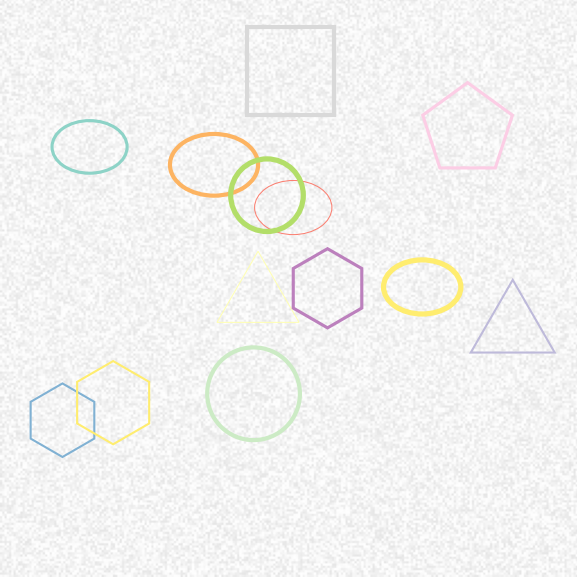[{"shape": "oval", "thickness": 1.5, "radius": 0.33, "center": [0.155, 0.745]}, {"shape": "triangle", "thickness": 0.5, "radius": 0.41, "center": [0.447, 0.482]}, {"shape": "triangle", "thickness": 1, "radius": 0.42, "center": [0.888, 0.431]}, {"shape": "oval", "thickness": 0.5, "radius": 0.33, "center": [0.508, 0.64]}, {"shape": "hexagon", "thickness": 1, "radius": 0.32, "center": [0.108, 0.271]}, {"shape": "oval", "thickness": 2, "radius": 0.38, "center": [0.371, 0.714]}, {"shape": "circle", "thickness": 2.5, "radius": 0.31, "center": [0.462, 0.661]}, {"shape": "pentagon", "thickness": 1.5, "radius": 0.41, "center": [0.81, 0.774]}, {"shape": "square", "thickness": 2, "radius": 0.38, "center": [0.504, 0.876]}, {"shape": "hexagon", "thickness": 1.5, "radius": 0.34, "center": [0.567, 0.5]}, {"shape": "circle", "thickness": 2, "radius": 0.4, "center": [0.439, 0.317]}, {"shape": "hexagon", "thickness": 1, "radius": 0.36, "center": [0.196, 0.302]}, {"shape": "oval", "thickness": 2.5, "radius": 0.33, "center": [0.731, 0.502]}]